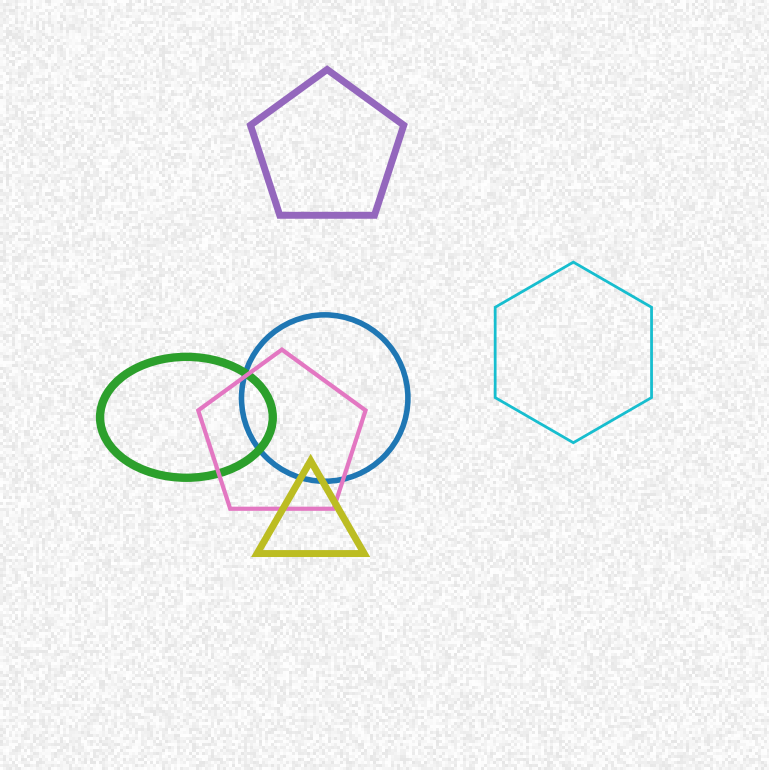[{"shape": "circle", "thickness": 2, "radius": 0.54, "center": [0.422, 0.483]}, {"shape": "oval", "thickness": 3, "radius": 0.56, "center": [0.242, 0.458]}, {"shape": "pentagon", "thickness": 2.5, "radius": 0.52, "center": [0.425, 0.805]}, {"shape": "pentagon", "thickness": 1.5, "radius": 0.57, "center": [0.366, 0.432]}, {"shape": "triangle", "thickness": 2.5, "radius": 0.4, "center": [0.403, 0.321]}, {"shape": "hexagon", "thickness": 1, "radius": 0.59, "center": [0.745, 0.542]}]